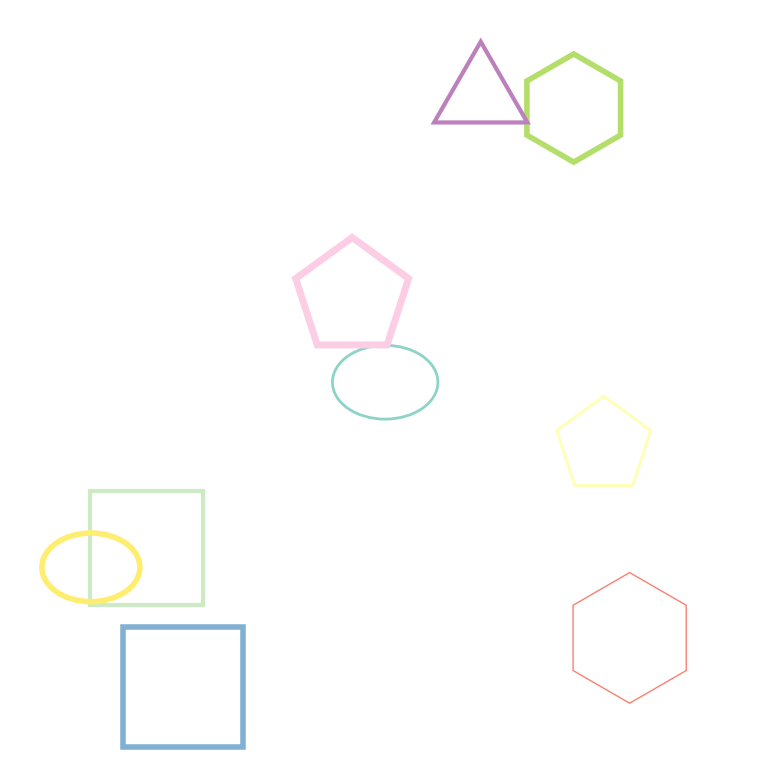[{"shape": "oval", "thickness": 1, "radius": 0.34, "center": [0.5, 0.504]}, {"shape": "pentagon", "thickness": 1, "radius": 0.32, "center": [0.784, 0.421]}, {"shape": "hexagon", "thickness": 0.5, "radius": 0.42, "center": [0.818, 0.172]}, {"shape": "square", "thickness": 2, "radius": 0.39, "center": [0.237, 0.108]}, {"shape": "hexagon", "thickness": 2, "radius": 0.35, "center": [0.745, 0.86]}, {"shape": "pentagon", "thickness": 2.5, "radius": 0.39, "center": [0.457, 0.614]}, {"shape": "triangle", "thickness": 1.5, "radius": 0.35, "center": [0.624, 0.876]}, {"shape": "square", "thickness": 1.5, "radius": 0.37, "center": [0.19, 0.288]}, {"shape": "oval", "thickness": 2, "radius": 0.32, "center": [0.118, 0.263]}]